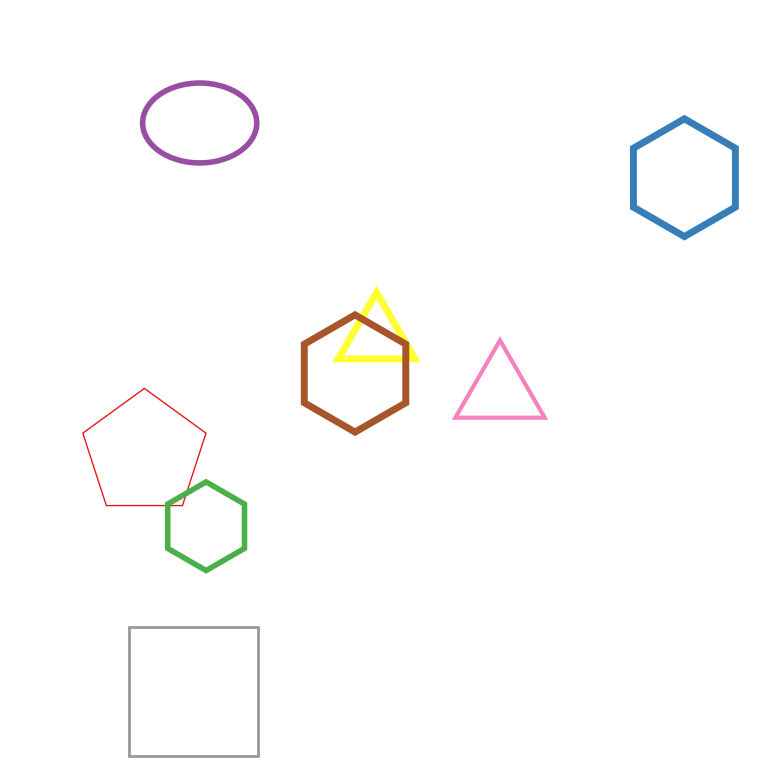[{"shape": "pentagon", "thickness": 0.5, "radius": 0.42, "center": [0.188, 0.411]}, {"shape": "hexagon", "thickness": 2.5, "radius": 0.38, "center": [0.889, 0.769]}, {"shape": "hexagon", "thickness": 2, "radius": 0.29, "center": [0.268, 0.317]}, {"shape": "oval", "thickness": 2, "radius": 0.37, "center": [0.259, 0.84]}, {"shape": "triangle", "thickness": 2.5, "radius": 0.29, "center": [0.489, 0.563]}, {"shape": "hexagon", "thickness": 2.5, "radius": 0.38, "center": [0.461, 0.515]}, {"shape": "triangle", "thickness": 1.5, "radius": 0.33, "center": [0.649, 0.491]}, {"shape": "square", "thickness": 1, "radius": 0.42, "center": [0.252, 0.102]}]